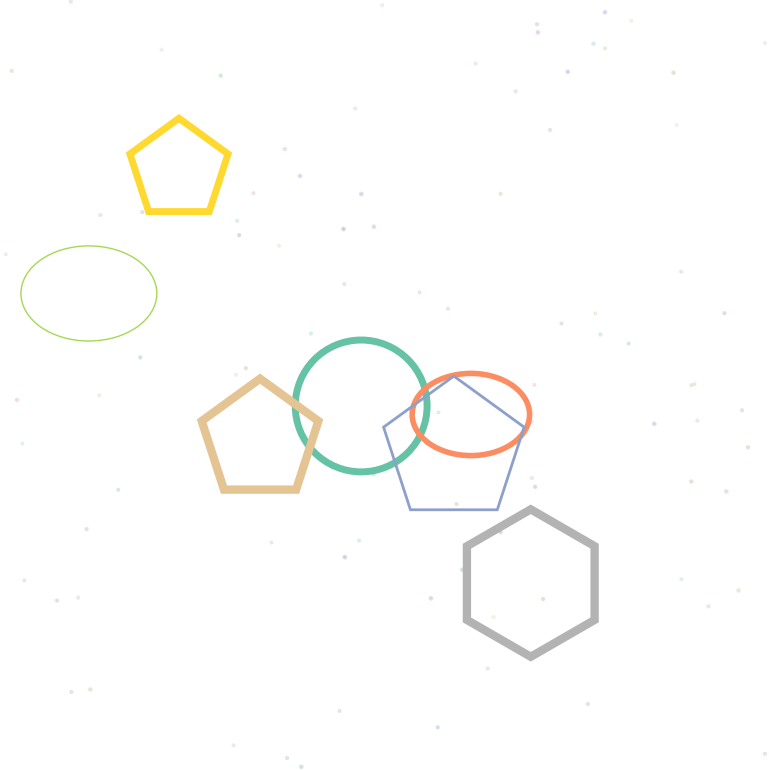[{"shape": "circle", "thickness": 2.5, "radius": 0.43, "center": [0.469, 0.473]}, {"shape": "oval", "thickness": 2, "radius": 0.38, "center": [0.612, 0.462]}, {"shape": "pentagon", "thickness": 1, "radius": 0.48, "center": [0.589, 0.416]}, {"shape": "oval", "thickness": 0.5, "radius": 0.44, "center": [0.115, 0.619]}, {"shape": "pentagon", "thickness": 2.5, "radius": 0.33, "center": [0.232, 0.779]}, {"shape": "pentagon", "thickness": 3, "radius": 0.4, "center": [0.338, 0.429]}, {"shape": "hexagon", "thickness": 3, "radius": 0.48, "center": [0.689, 0.243]}]